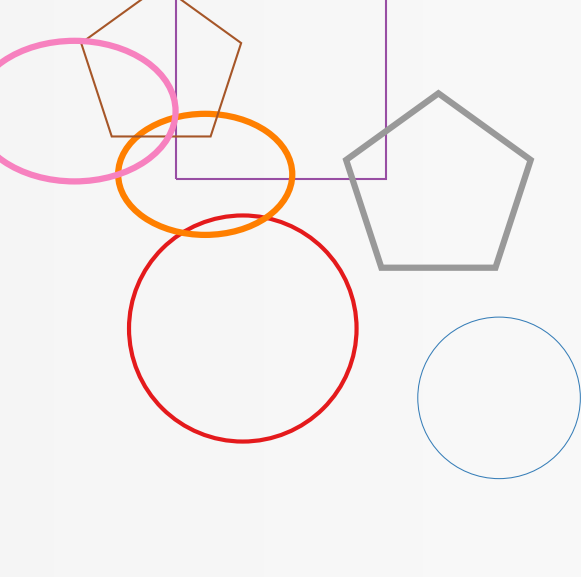[{"shape": "circle", "thickness": 2, "radius": 0.98, "center": [0.418, 0.43]}, {"shape": "circle", "thickness": 0.5, "radius": 0.7, "center": [0.859, 0.31]}, {"shape": "square", "thickness": 1, "radius": 0.9, "center": [0.483, 0.871]}, {"shape": "oval", "thickness": 3, "radius": 0.75, "center": [0.353, 0.697]}, {"shape": "pentagon", "thickness": 1, "radius": 0.72, "center": [0.277, 0.88]}, {"shape": "oval", "thickness": 3, "radius": 0.87, "center": [0.128, 0.807]}, {"shape": "pentagon", "thickness": 3, "radius": 0.83, "center": [0.754, 0.671]}]